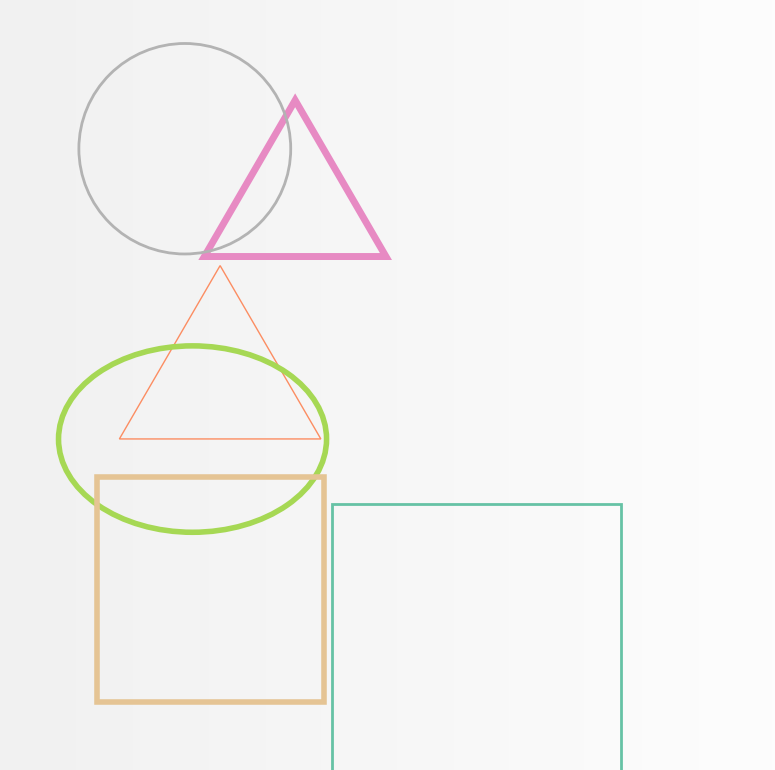[{"shape": "square", "thickness": 1, "radius": 0.93, "center": [0.615, 0.158]}, {"shape": "triangle", "thickness": 0.5, "radius": 0.75, "center": [0.284, 0.505]}, {"shape": "triangle", "thickness": 2.5, "radius": 0.68, "center": [0.381, 0.734]}, {"shape": "oval", "thickness": 2, "radius": 0.86, "center": [0.248, 0.43]}, {"shape": "square", "thickness": 2, "radius": 0.73, "center": [0.271, 0.234]}, {"shape": "circle", "thickness": 1, "radius": 0.68, "center": [0.238, 0.807]}]